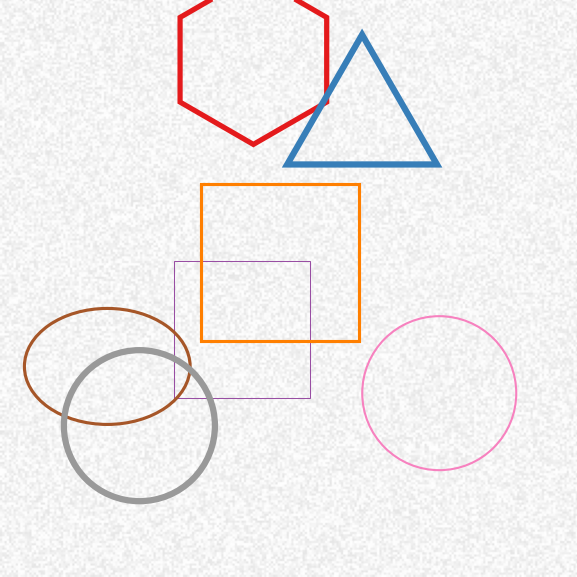[{"shape": "hexagon", "thickness": 2.5, "radius": 0.73, "center": [0.439, 0.896]}, {"shape": "triangle", "thickness": 3, "radius": 0.75, "center": [0.627, 0.789]}, {"shape": "square", "thickness": 0.5, "radius": 0.59, "center": [0.419, 0.429]}, {"shape": "square", "thickness": 1.5, "radius": 0.68, "center": [0.485, 0.545]}, {"shape": "oval", "thickness": 1.5, "radius": 0.72, "center": [0.186, 0.365]}, {"shape": "circle", "thickness": 1, "radius": 0.67, "center": [0.761, 0.318]}, {"shape": "circle", "thickness": 3, "radius": 0.65, "center": [0.241, 0.262]}]